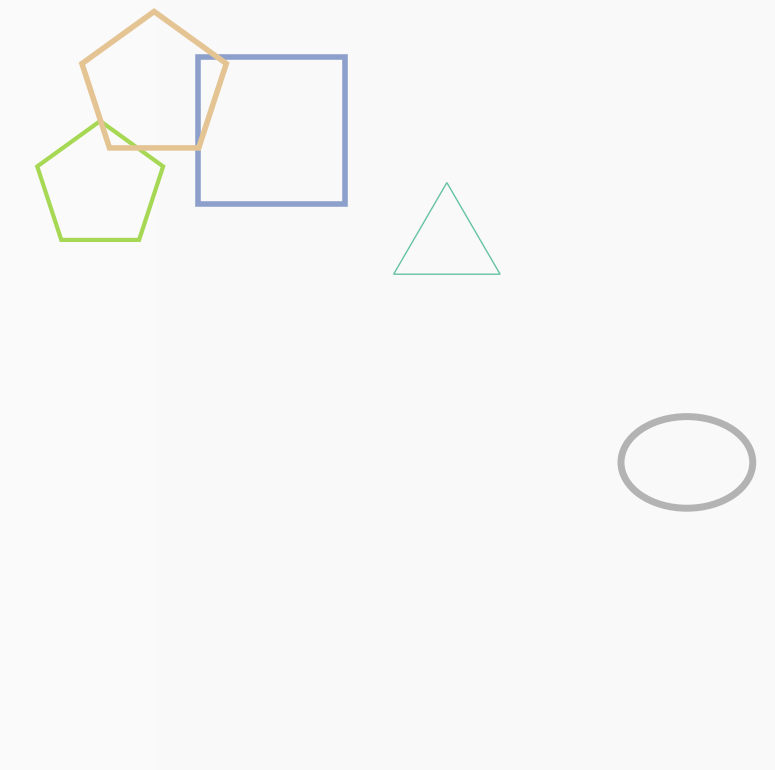[{"shape": "triangle", "thickness": 0.5, "radius": 0.4, "center": [0.577, 0.684]}, {"shape": "square", "thickness": 2, "radius": 0.47, "center": [0.35, 0.831]}, {"shape": "pentagon", "thickness": 1.5, "radius": 0.43, "center": [0.129, 0.757]}, {"shape": "pentagon", "thickness": 2, "radius": 0.49, "center": [0.199, 0.887]}, {"shape": "oval", "thickness": 2.5, "radius": 0.42, "center": [0.886, 0.399]}]